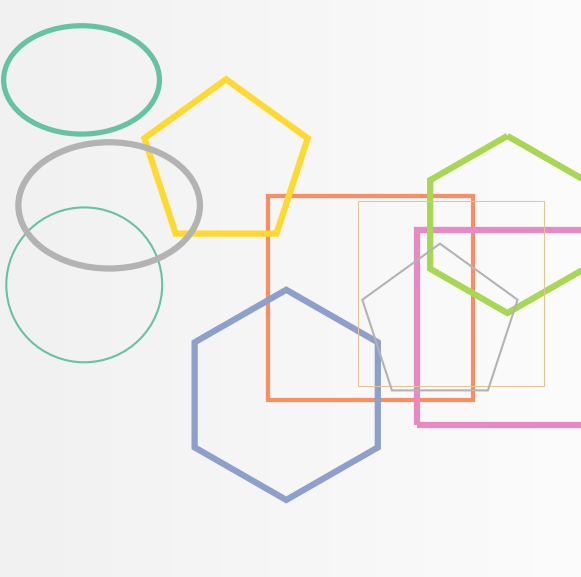[{"shape": "oval", "thickness": 2.5, "radius": 0.67, "center": [0.14, 0.861]}, {"shape": "circle", "thickness": 1, "radius": 0.67, "center": [0.145, 0.506]}, {"shape": "square", "thickness": 2, "radius": 0.88, "center": [0.637, 0.483]}, {"shape": "hexagon", "thickness": 3, "radius": 0.91, "center": [0.492, 0.315]}, {"shape": "square", "thickness": 3, "radius": 0.84, "center": [0.886, 0.432]}, {"shape": "hexagon", "thickness": 3, "radius": 0.77, "center": [0.873, 0.61]}, {"shape": "pentagon", "thickness": 3, "radius": 0.74, "center": [0.389, 0.714]}, {"shape": "square", "thickness": 0.5, "radius": 0.8, "center": [0.776, 0.491]}, {"shape": "pentagon", "thickness": 1, "radius": 0.7, "center": [0.757, 0.437]}, {"shape": "oval", "thickness": 3, "radius": 0.78, "center": [0.188, 0.643]}]